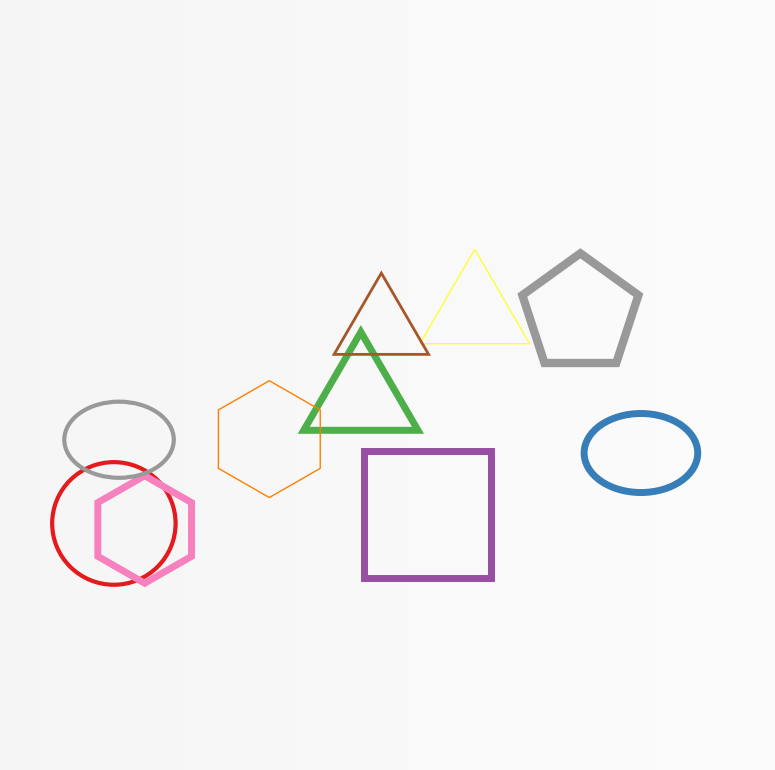[{"shape": "circle", "thickness": 1.5, "radius": 0.4, "center": [0.147, 0.32]}, {"shape": "oval", "thickness": 2.5, "radius": 0.37, "center": [0.827, 0.412]}, {"shape": "triangle", "thickness": 2.5, "radius": 0.43, "center": [0.466, 0.484]}, {"shape": "square", "thickness": 2.5, "radius": 0.41, "center": [0.551, 0.332]}, {"shape": "hexagon", "thickness": 0.5, "radius": 0.38, "center": [0.348, 0.43]}, {"shape": "triangle", "thickness": 0.5, "radius": 0.41, "center": [0.613, 0.594]}, {"shape": "triangle", "thickness": 1, "radius": 0.35, "center": [0.492, 0.575]}, {"shape": "hexagon", "thickness": 2.5, "radius": 0.35, "center": [0.187, 0.312]}, {"shape": "pentagon", "thickness": 3, "radius": 0.39, "center": [0.749, 0.592]}, {"shape": "oval", "thickness": 1.5, "radius": 0.35, "center": [0.154, 0.429]}]